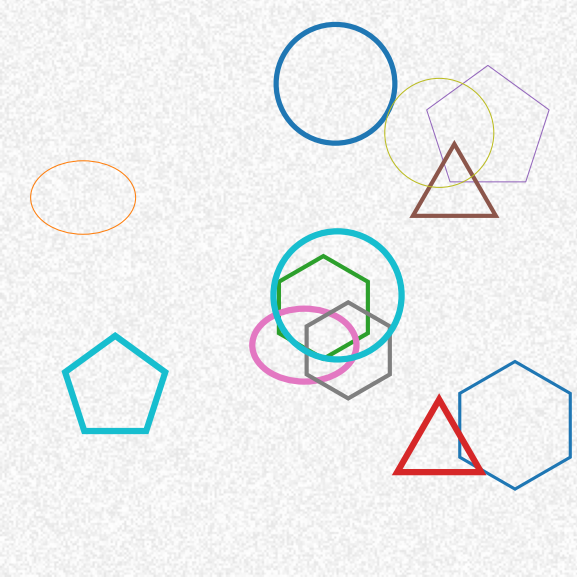[{"shape": "hexagon", "thickness": 1.5, "radius": 0.55, "center": [0.892, 0.263]}, {"shape": "circle", "thickness": 2.5, "radius": 0.51, "center": [0.581, 0.854]}, {"shape": "oval", "thickness": 0.5, "radius": 0.45, "center": [0.144, 0.657]}, {"shape": "hexagon", "thickness": 2, "radius": 0.44, "center": [0.56, 0.467]}, {"shape": "triangle", "thickness": 3, "radius": 0.42, "center": [0.76, 0.224]}, {"shape": "pentagon", "thickness": 0.5, "radius": 0.56, "center": [0.845, 0.774]}, {"shape": "triangle", "thickness": 2, "radius": 0.41, "center": [0.787, 0.667]}, {"shape": "oval", "thickness": 3, "radius": 0.45, "center": [0.527, 0.402]}, {"shape": "hexagon", "thickness": 2, "radius": 0.42, "center": [0.603, 0.392]}, {"shape": "circle", "thickness": 0.5, "radius": 0.47, "center": [0.761, 0.769]}, {"shape": "pentagon", "thickness": 3, "radius": 0.46, "center": [0.199, 0.327]}, {"shape": "circle", "thickness": 3, "radius": 0.55, "center": [0.584, 0.488]}]